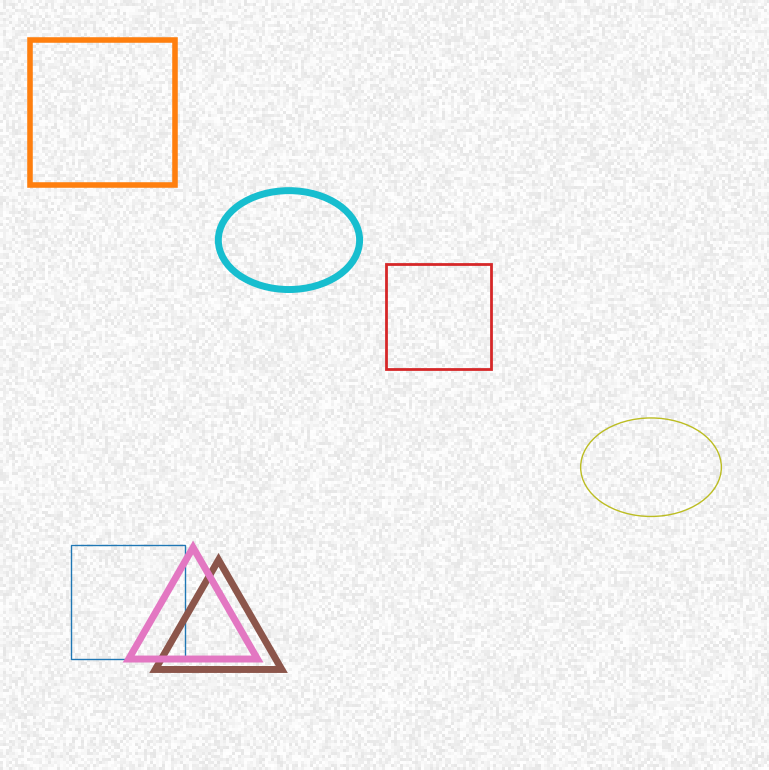[{"shape": "square", "thickness": 0.5, "radius": 0.37, "center": [0.167, 0.218]}, {"shape": "square", "thickness": 2, "radius": 0.47, "center": [0.133, 0.854]}, {"shape": "square", "thickness": 1, "radius": 0.34, "center": [0.57, 0.589]}, {"shape": "triangle", "thickness": 2.5, "radius": 0.47, "center": [0.284, 0.178]}, {"shape": "triangle", "thickness": 2.5, "radius": 0.48, "center": [0.251, 0.192]}, {"shape": "oval", "thickness": 0.5, "radius": 0.46, "center": [0.845, 0.393]}, {"shape": "oval", "thickness": 2.5, "radius": 0.46, "center": [0.375, 0.688]}]